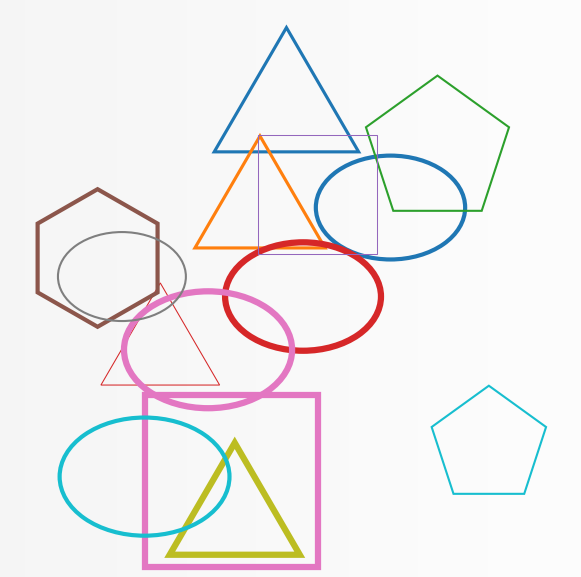[{"shape": "triangle", "thickness": 1.5, "radius": 0.72, "center": [0.493, 0.808]}, {"shape": "oval", "thickness": 2, "radius": 0.64, "center": [0.672, 0.64]}, {"shape": "triangle", "thickness": 1.5, "radius": 0.65, "center": [0.447, 0.634]}, {"shape": "pentagon", "thickness": 1, "radius": 0.65, "center": [0.753, 0.739]}, {"shape": "triangle", "thickness": 0.5, "radius": 0.59, "center": [0.276, 0.391]}, {"shape": "oval", "thickness": 3, "radius": 0.67, "center": [0.521, 0.486]}, {"shape": "square", "thickness": 0.5, "radius": 0.51, "center": [0.546, 0.662]}, {"shape": "hexagon", "thickness": 2, "radius": 0.6, "center": [0.168, 0.552]}, {"shape": "square", "thickness": 3, "radius": 0.74, "center": [0.398, 0.167]}, {"shape": "oval", "thickness": 3, "radius": 0.72, "center": [0.358, 0.393]}, {"shape": "oval", "thickness": 1, "radius": 0.55, "center": [0.21, 0.52]}, {"shape": "triangle", "thickness": 3, "radius": 0.65, "center": [0.404, 0.103]}, {"shape": "pentagon", "thickness": 1, "radius": 0.52, "center": [0.841, 0.228]}, {"shape": "oval", "thickness": 2, "radius": 0.73, "center": [0.249, 0.174]}]